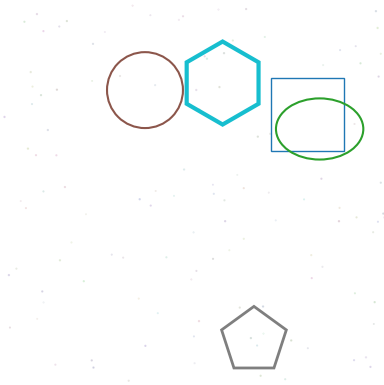[{"shape": "square", "thickness": 1, "radius": 0.47, "center": [0.8, 0.702]}, {"shape": "oval", "thickness": 1.5, "radius": 0.57, "center": [0.83, 0.665]}, {"shape": "circle", "thickness": 1.5, "radius": 0.49, "center": [0.377, 0.766]}, {"shape": "pentagon", "thickness": 2, "radius": 0.44, "center": [0.66, 0.116]}, {"shape": "hexagon", "thickness": 3, "radius": 0.54, "center": [0.578, 0.784]}]